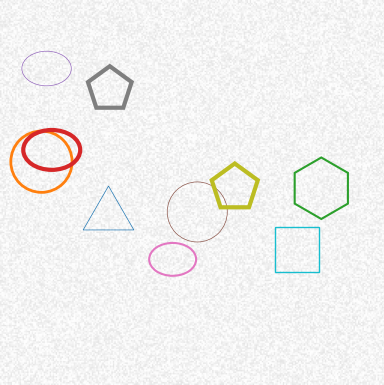[{"shape": "triangle", "thickness": 0.5, "radius": 0.38, "center": [0.282, 0.441]}, {"shape": "circle", "thickness": 2, "radius": 0.4, "center": [0.108, 0.58]}, {"shape": "hexagon", "thickness": 1.5, "radius": 0.4, "center": [0.835, 0.511]}, {"shape": "oval", "thickness": 3, "radius": 0.37, "center": [0.134, 0.611]}, {"shape": "oval", "thickness": 0.5, "radius": 0.32, "center": [0.121, 0.822]}, {"shape": "circle", "thickness": 0.5, "radius": 0.39, "center": [0.512, 0.449]}, {"shape": "oval", "thickness": 1.5, "radius": 0.3, "center": [0.448, 0.326]}, {"shape": "pentagon", "thickness": 3, "radius": 0.3, "center": [0.285, 0.768]}, {"shape": "pentagon", "thickness": 3, "radius": 0.31, "center": [0.61, 0.512]}, {"shape": "square", "thickness": 1, "radius": 0.29, "center": [0.772, 0.352]}]